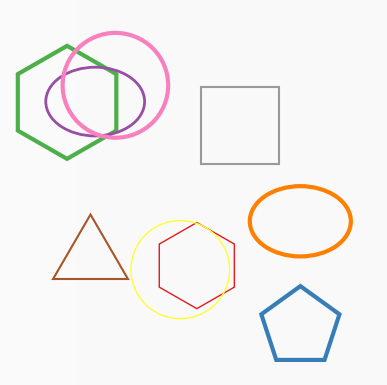[{"shape": "hexagon", "thickness": 1, "radius": 0.56, "center": [0.508, 0.31]}, {"shape": "pentagon", "thickness": 3, "radius": 0.53, "center": [0.775, 0.151]}, {"shape": "hexagon", "thickness": 3, "radius": 0.73, "center": [0.173, 0.734]}, {"shape": "oval", "thickness": 2, "radius": 0.64, "center": [0.246, 0.736]}, {"shape": "oval", "thickness": 3, "radius": 0.65, "center": [0.775, 0.425]}, {"shape": "circle", "thickness": 1, "radius": 0.64, "center": [0.465, 0.3]}, {"shape": "triangle", "thickness": 1.5, "radius": 0.56, "center": [0.234, 0.331]}, {"shape": "circle", "thickness": 3, "radius": 0.68, "center": [0.298, 0.778]}, {"shape": "square", "thickness": 1.5, "radius": 0.5, "center": [0.619, 0.674]}]